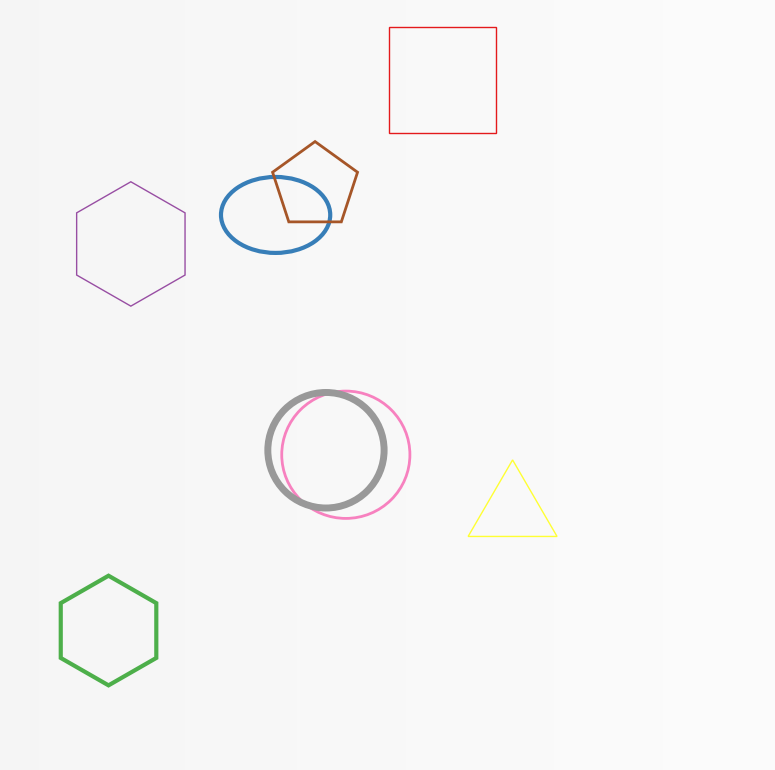[{"shape": "square", "thickness": 0.5, "radius": 0.34, "center": [0.571, 0.896]}, {"shape": "oval", "thickness": 1.5, "radius": 0.35, "center": [0.356, 0.721]}, {"shape": "hexagon", "thickness": 1.5, "radius": 0.36, "center": [0.14, 0.181]}, {"shape": "hexagon", "thickness": 0.5, "radius": 0.4, "center": [0.169, 0.683]}, {"shape": "triangle", "thickness": 0.5, "radius": 0.33, "center": [0.661, 0.336]}, {"shape": "pentagon", "thickness": 1, "radius": 0.29, "center": [0.407, 0.758]}, {"shape": "circle", "thickness": 1, "radius": 0.41, "center": [0.446, 0.409]}, {"shape": "circle", "thickness": 2.5, "radius": 0.38, "center": [0.421, 0.415]}]